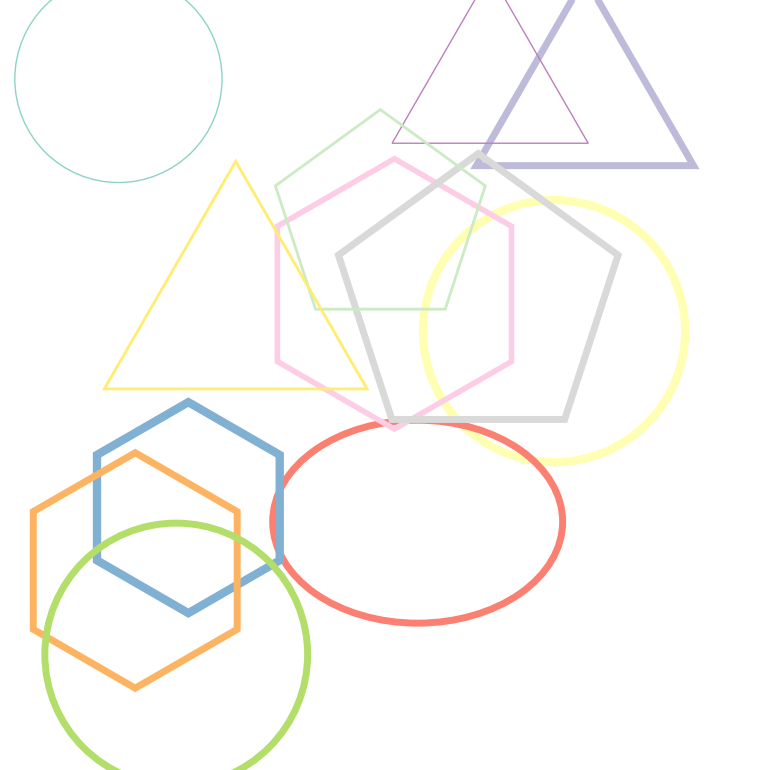[{"shape": "circle", "thickness": 0.5, "radius": 0.67, "center": [0.154, 0.897]}, {"shape": "circle", "thickness": 3, "radius": 0.85, "center": [0.72, 0.57]}, {"shape": "triangle", "thickness": 2.5, "radius": 0.81, "center": [0.76, 0.866]}, {"shape": "oval", "thickness": 2.5, "radius": 0.94, "center": [0.542, 0.322]}, {"shape": "hexagon", "thickness": 3, "radius": 0.69, "center": [0.245, 0.341]}, {"shape": "hexagon", "thickness": 2.5, "radius": 0.76, "center": [0.176, 0.259]}, {"shape": "circle", "thickness": 2.5, "radius": 0.85, "center": [0.229, 0.15]}, {"shape": "hexagon", "thickness": 2, "radius": 0.88, "center": [0.512, 0.618]}, {"shape": "pentagon", "thickness": 2.5, "radius": 0.95, "center": [0.621, 0.61]}, {"shape": "triangle", "thickness": 0.5, "radius": 0.74, "center": [0.637, 0.888]}, {"shape": "pentagon", "thickness": 1, "radius": 0.72, "center": [0.494, 0.714]}, {"shape": "triangle", "thickness": 1, "radius": 0.99, "center": [0.306, 0.593]}]